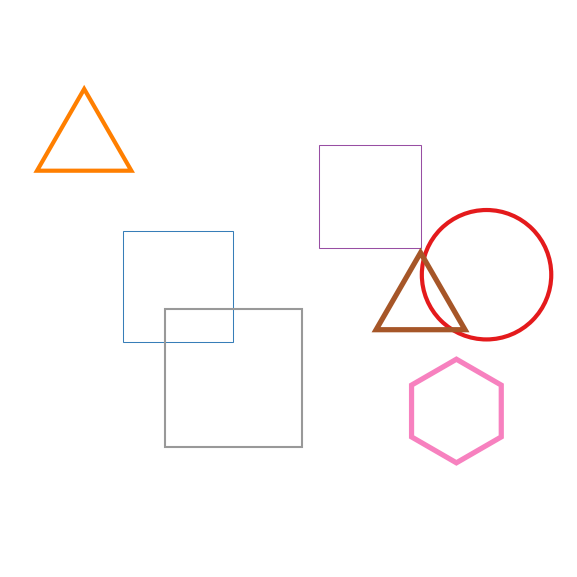[{"shape": "circle", "thickness": 2, "radius": 0.56, "center": [0.842, 0.523]}, {"shape": "square", "thickness": 0.5, "radius": 0.48, "center": [0.308, 0.503]}, {"shape": "square", "thickness": 0.5, "radius": 0.44, "center": [0.64, 0.659]}, {"shape": "triangle", "thickness": 2, "radius": 0.47, "center": [0.146, 0.751]}, {"shape": "triangle", "thickness": 2.5, "radius": 0.44, "center": [0.728, 0.473]}, {"shape": "hexagon", "thickness": 2.5, "radius": 0.45, "center": [0.79, 0.287]}, {"shape": "square", "thickness": 1, "radius": 0.59, "center": [0.404, 0.345]}]